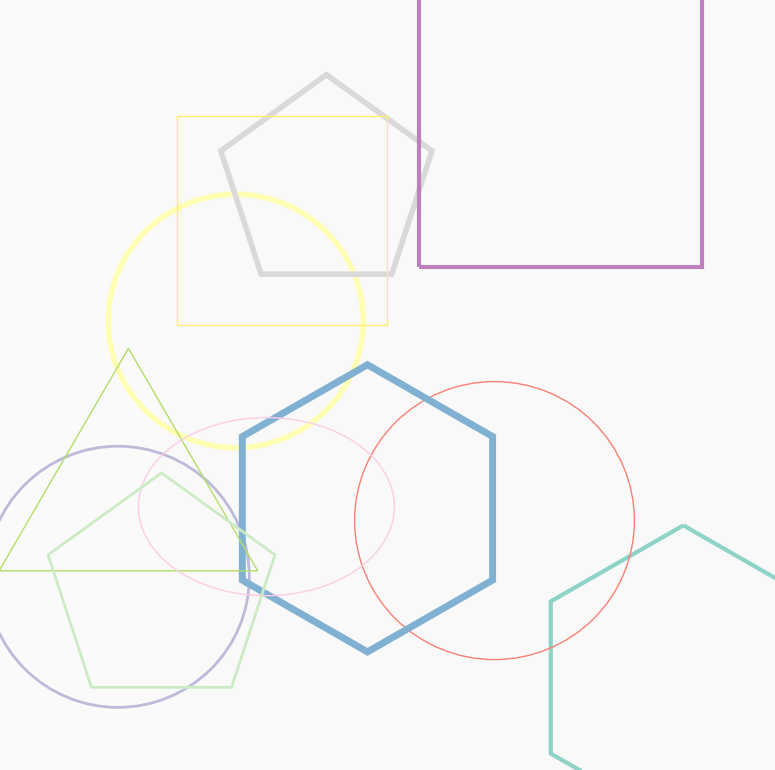[{"shape": "hexagon", "thickness": 1.5, "radius": 0.99, "center": [0.882, 0.12]}, {"shape": "circle", "thickness": 2, "radius": 0.82, "center": [0.304, 0.583]}, {"shape": "circle", "thickness": 1, "radius": 0.85, "center": [0.152, 0.251]}, {"shape": "circle", "thickness": 0.5, "radius": 0.9, "center": [0.638, 0.324]}, {"shape": "hexagon", "thickness": 2.5, "radius": 0.93, "center": [0.474, 0.34]}, {"shape": "triangle", "thickness": 0.5, "radius": 0.96, "center": [0.166, 0.355]}, {"shape": "oval", "thickness": 0.5, "radius": 0.83, "center": [0.344, 0.342]}, {"shape": "pentagon", "thickness": 2, "radius": 0.72, "center": [0.421, 0.76]}, {"shape": "square", "thickness": 1.5, "radius": 0.91, "center": [0.723, 0.836]}, {"shape": "pentagon", "thickness": 1, "radius": 0.77, "center": [0.208, 0.232]}, {"shape": "square", "thickness": 0.5, "radius": 0.68, "center": [0.364, 0.714]}]